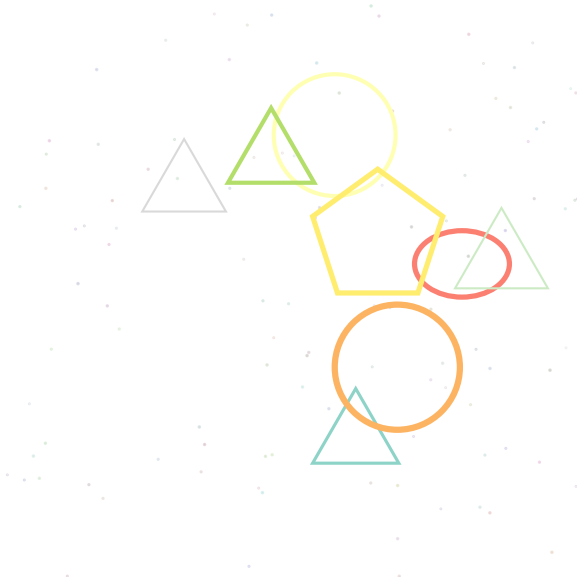[{"shape": "triangle", "thickness": 1.5, "radius": 0.43, "center": [0.616, 0.24]}, {"shape": "circle", "thickness": 2, "radius": 0.53, "center": [0.58, 0.765]}, {"shape": "oval", "thickness": 2.5, "radius": 0.41, "center": [0.8, 0.542]}, {"shape": "circle", "thickness": 3, "radius": 0.54, "center": [0.688, 0.363]}, {"shape": "triangle", "thickness": 2, "radius": 0.43, "center": [0.469, 0.726]}, {"shape": "triangle", "thickness": 1, "radius": 0.42, "center": [0.319, 0.675]}, {"shape": "triangle", "thickness": 1, "radius": 0.46, "center": [0.868, 0.546]}, {"shape": "pentagon", "thickness": 2.5, "radius": 0.59, "center": [0.654, 0.588]}]